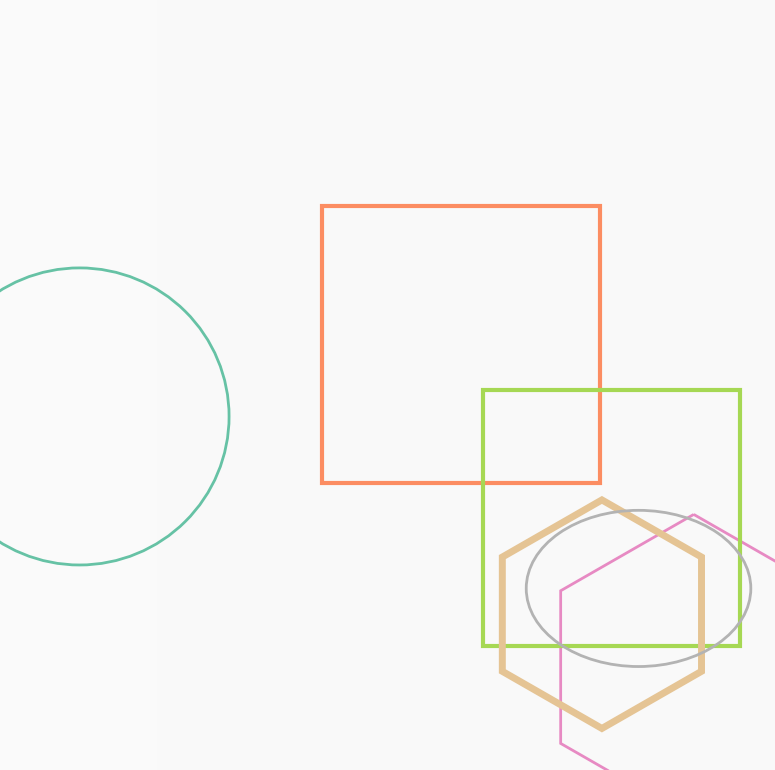[{"shape": "circle", "thickness": 1, "radius": 0.96, "center": [0.103, 0.459]}, {"shape": "square", "thickness": 1.5, "radius": 0.9, "center": [0.595, 0.553]}, {"shape": "hexagon", "thickness": 1, "radius": 0.99, "center": [0.895, 0.134]}, {"shape": "square", "thickness": 1.5, "radius": 0.83, "center": [0.789, 0.328]}, {"shape": "hexagon", "thickness": 2.5, "radius": 0.74, "center": [0.777, 0.202]}, {"shape": "oval", "thickness": 1, "radius": 0.72, "center": [0.824, 0.236]}]